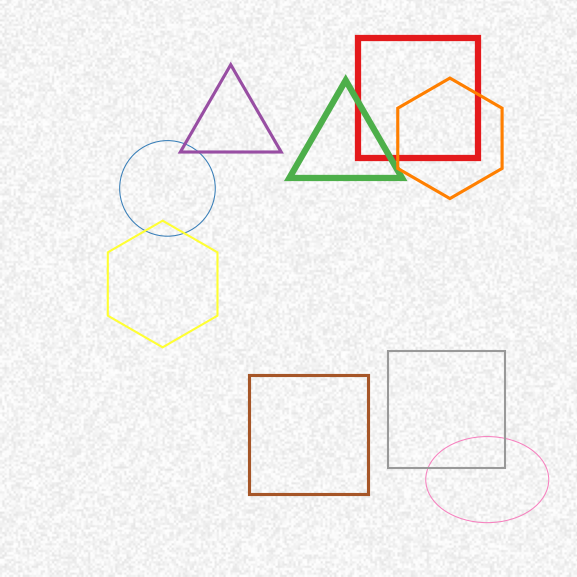[{"shape": "square", "thickness": 3, "radius": 0.52, "center": [0.723, 0.829]}, {"shape": "circle", "thickness": 0.5, "radius": 0.41, "center": [0.29, 0.673]}, {"shape": "triangle", "thickness": 3, "radius": 0.56, "center": [0.599, 0.747]}, {"shape": "triangle", "thickness": 1.5, "radius": 0.5, "center": [0.4, 0.786]}, {"shape": "hexagon", "thickness": 1.5, "radius": 0.52, "center": [0.779, 0.76]}, {"shape": "hexagon", "thickness": 1, "radius": 0.55, "center": [0.282, 0.507]}, {"shape": "square", "thickness": 1.5, "radius": 0.51, "center": [0.535, 0.247]}, {"shape": "oval", "thickness": 0.5, "radius": 0.53, "center": [0.844, 0.169]}, {"shape": "square", "thickness": 1, "radius": 0.51, "center": [0.774, 0.29]}]